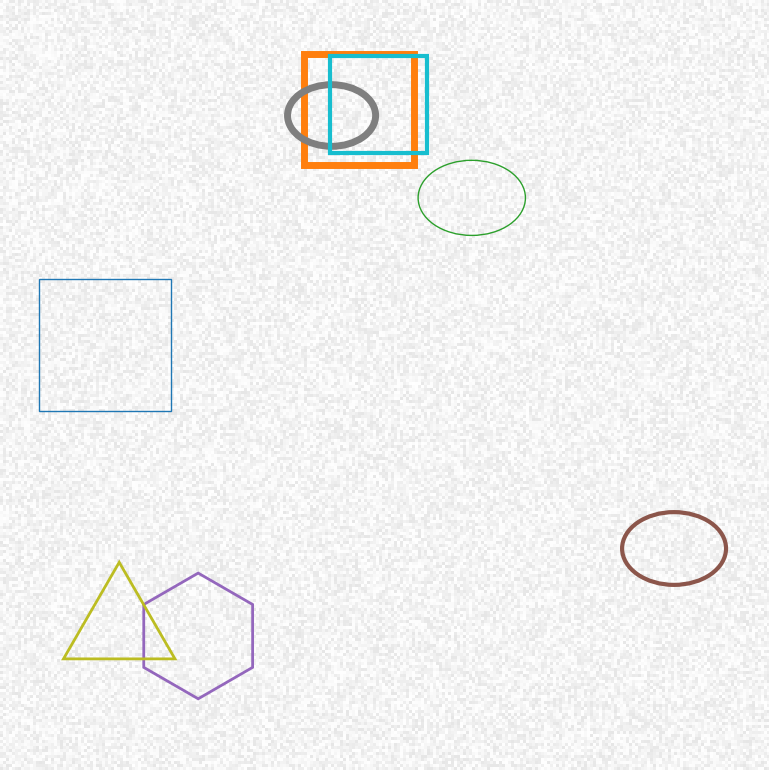[{"shape": "square", "thickness": 0.5, "radius": 0.43, "center": [0.137, 0.552]}, {"shape": "square", "thickness": 2.5, "radius": 0.36, "center": [0.467, 0.858]}, {"shape": "oval", "thickness": 0.5, "radius": 0.35, "center": [0.613, 0.743]}, {"shape": "hexagon", "thickness": 1, "radius": 0.41, "center": [0.257, 0.174]}, {"shape": "oval", "thickness": 1.5, "radius": 0.34, "center": [0.875, 0.288]}, {"shape": "oval", "thickness": 2.5, "radius": 0.29, "center": [0.431, 0.85]}, {"shape": "triangle", "thickness": 1, "radius": 0.42, "center": [0.155, 0.186]}, {"shape": "square", "thickness": 1.5, "radius": 0.32, "center": [0.492, 0.865]}]